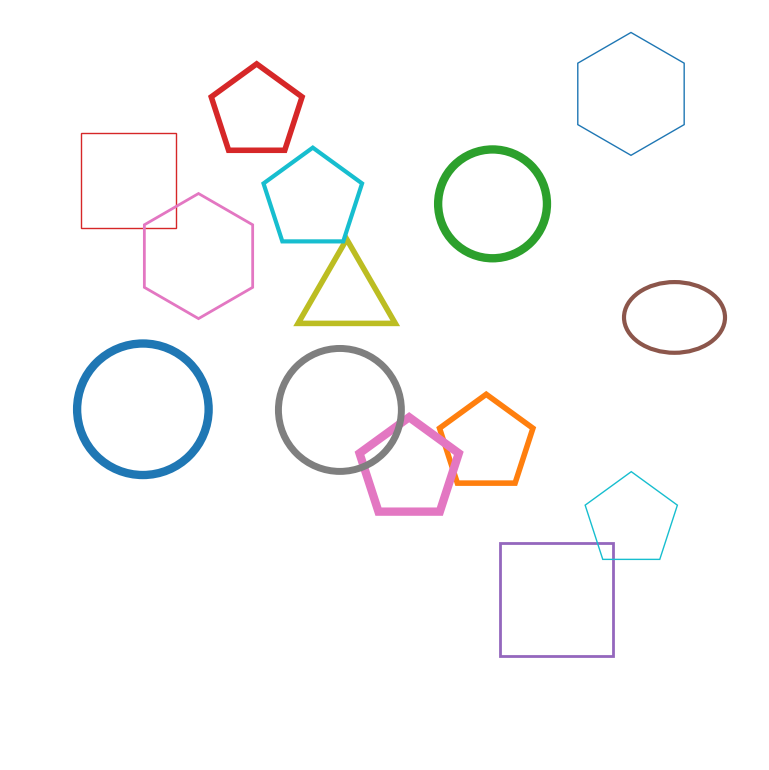[{"shape": "circle", "thickness": 3, "radius": 0.43, "center": [0.186, 0.468]}, {"shape": "hexagon", "thickness": 0.5, "radius": 0.4, "center": [0.819, 0.878]}, {"shape": "pentagon", "thickness": 2, "radius": 0.32, "center": [0.631, 0.424]}, {"shape": "circle", "thickness": 3, "radius": 0.35, "center": [0.64, 0.735]}, {"shape": "pentagon", "thickness": 2, "radius": 0.31, "center": [0.333, 0.855]}, {"shape": "square", "thickness": 0.5, "radius": 0.31, "center": [0.167, 0.765]}, {"shape": "square", "thickness": 1, "radius": 0.37, "center": [0.722, 0.222]}, {"shape": "oval", "thickness": 1.5, "radius": 0.33, "center": [0.876, 0.588]}, {"shape": "hexagon", "thickness": 1, "radius": 0.41, "center": [0.258, 0.667]}, {"shape": "pentagon", "thickness": 3, "radius": 0.34, "center": [0.531, 0.39]}, {"shape": "circle", "thickness": 2.5, "radius": 0.4, "center": [0.441, 0.468]}, {"shape": "triangle", "thickness": 2, "radius": 0.36, "center": [0.45, 0.616]}, {"shape": "pentagon", "thickness": 1.5, "radius": 0.34, "center": [0.406, 0.741]}, {"shape": "pentagon", "thickness": 0.5, "radius": 0.31, "center": [0.82, 0.324]}]